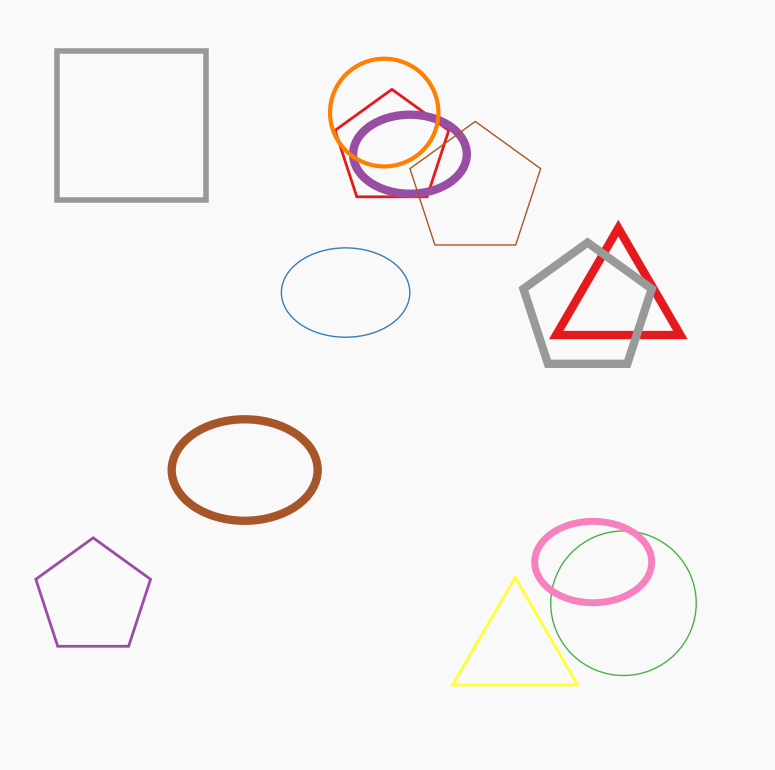[{"shape": "triangle", "thickness": 3, "radius": 0.46, "center": [0.798, 0.611]}, {"shape": "pentagon", "thickness": 1, "radius": 0.39, "center": [0.506, 0.807]}, {"shape": "oval", "thickness": 0.5, "radius": 0.41, "center": [0.446, 0.62]}, {"shape": "circle", "thickness": 0.5, "radius": 0.47, "center": [0.804, 0.217]}, {"shape": "pentagon", "thickness": 1, "radius": 0.39, "center": [0.12, 0.224]}, {"shape": "oval", "thickness": 3, "radius": 0.37, "center": [0.529, 0.8]}, {"shape": "circle", "thickness": 1.5, "radius": 0.35, "center": [0.496, 0.854]}, {"shape": "triangle", "thickness": 1, "radius": 0.47, "center": [0.665, 0.157]}, {"shape": "oval", "thickness": 3, "radius": 0.47, "center": [0.316, 0.39]}, {"shape": "pentagon", "thickness": 0.5, "radius": 0.44, "center": [0.613, 0.754]}, {"shape": "oval", "thickness": 2.5, "radius": 0.38, "center": [0.765, 0.27]}, {"shape": "pentagon", "thickness": 3, "radius": 0.44, "center": [0.758, 0.598]}, {"shape": "square", "thickness": 2, "radius": 0.48, "center": [0.17, 0.837]}]